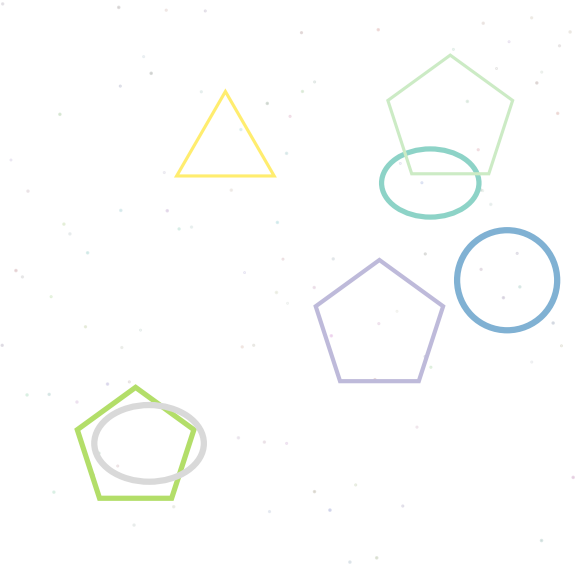[{"shape": "oval", "thickness": 2.5, "radius": 0.42, "center": [0.745, 0.682]}, {"shape": "pentagon", "thickness": 2, "radius": 0.58, "center": [0.657, 0.433]}, {"shape": "circle", "thickness": 3, "radius": 0.43, "center": [0.878, 0.514]}, {"shape": "pentagon", "thickness": 2.5, "radius": 0.53, "center": [0.235, 0.222]}, {"shape": "oval", "thickness": 3, "radius": 0.47, "center": [0.258, 0.231]}, {"shape": "pentagon", "thickness": 1.5, "radius": 0.57, "center": [0.78, 0.79]}, {"shape": "triangle", "thickness": 1.5, "radius": 0.49, "center": [0.39, 0.743]}]